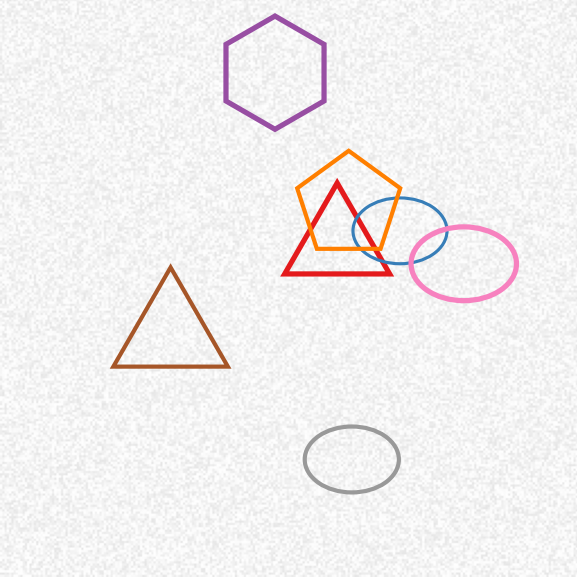[{"shape": "triangle", "thickness": 2.5, "radius": 0.52, "center": [0.584, 0.577]}, {"shape": "oval", "thickness": 1.5, "radius": 0.41, "center": [0.693, 0.599]}, {"shape": "hexagon", "thickness": 2.5, "radius": 0.49, "center": [0.476, 0.873]}, {"shape": "pentagon", "thickness": 2, "radius": 0.47, "center": [0.604, 0.644]}, {"shape": "triangle", "thickness": 2, "radius": 0.57, "center": [0.295, 0.422]}, {"shape": "oval", "thickness": 2.5, "radius": 0.46, "center": [0.803, 0.542]}, {"shape": "oval", "thickness": 2, "radius": 0.41, "center": [0.609, 0.204]}]